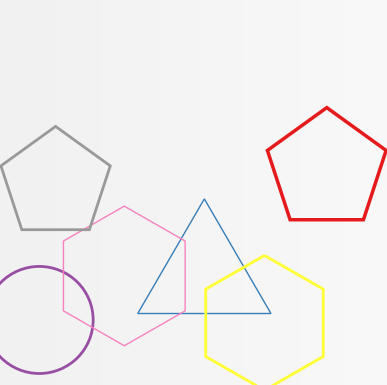[{"shape": "pentagon", "thickness": 2.5, "radius": 0.81, "center": [0.843, 0.559]}, {"shape": "triangle", "thickness": 1, "radius": 0.99, "center": [0.527, 0.285]}, {"shape": "circle", "thickness": 2, "radius": 0.7, "center": [0.101, 0.169]}, {"shape": "hexagon", "thickness": 2, "radius": 0.88, "center": [0.683, 0.161]}, {"shape": "hexagon", "thickness": 1, "radius": 0.91, "center": [0.321, 0.283]}, {"shape": "pentagon", "thickness": 2, "radius": 0.74, "center": [0.143, 0.523]}]